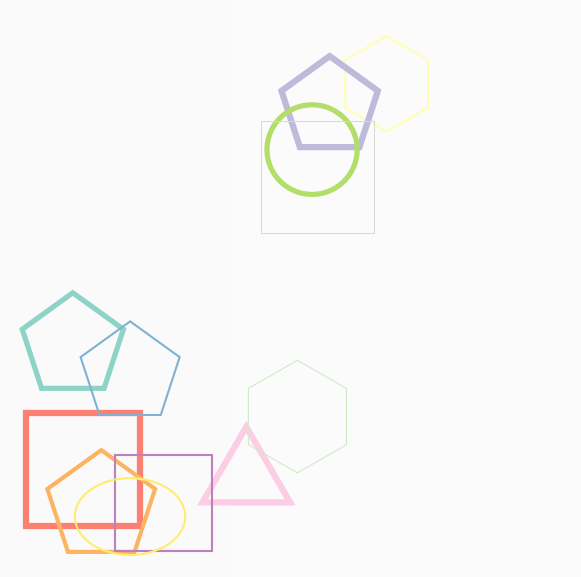[{"shape": "pentagon", "thickness": 2.5, "radius": 0.46, "center": [0.125, 0.401]}, {"shape": "hexagon", "thickness": 1, "radius": 0.41, "center": [0.665, 0.854]}, {"shape": "pentagon", "thickness": 3, "radius": 0.44, "center": [0.567, 0.815]}, {"shape": "square", "thickness": 3, "radius": 0.49, "center": [0.143, 0.186]}, {"shape": "pentagon", "thickness": 1, "radius": 0.45, "center": [0.224, 0.353]}, {"shape": "pentagon", "thickness": 2, "radius": 0.49, "center": [0.174, 0.122]}, {"shape": "circle", "thickness": 2.5, "radius": 0.39, "center": [0.537, 0.74]}, {"shape": "triangle", "thickness": 3, "radius": 0.44, "center": [0.424, 0.173]}, {"shape": "square", "thickness": 0.5, "radius": 0.49, "center": [0.547, 0.692]}, {"shape": "square", "thickness": 1, "radius": 0.42, "center": [0.282, 0.128]}, {"shape": "hexagon", "thickness": 0.5, "radius": 0.49, "center": [0.512, 0.278]}, {"shape": "oval", "thickness": 1, "radius": 0.47, "center": [0.224, 0.105]}]